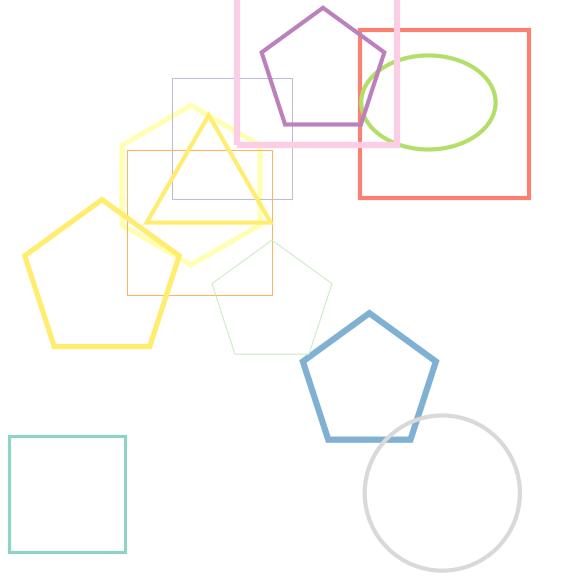[{"shape": "square", "thickness": 1.5, "radius": 0.5, "center": [0.116, 0.144]}, {"shape": "hexagon", "thickness": 2.5, "radius": 0.69, "center": [0.331, 0.679]}, {"shape": "square", "thickness": 0.5, "radius": 0.52, "center": [0.402, 0.759]}, {"shape": "square", "thickness": 2, "radius": 0.73, "center": [0.77, 0.801]}, {"shape": "pentagon", "thickness": 3, "radius": 0.61, "center": [0.64, 0.336]}, {"shape": "square", "thickness": 0.5, "radius": 0.63, "center": [0.346, 0.613]}, {"shape": "oval", "thickness": 2, "radius": 0.58, "center": [0.742, 0.822]}, {"shape": "square", "thickness": 3, "radius": 0.69, "center": [0.549, 0.887]}, {"shape": "circle", "thickness": 2, "radius": 0.67, "center": [0.766, 0.145]}, {"shape": "pentagon", "thickness": 2, "radius": 0.56, "center": [0.559, 0.874]}, {"shape": "pentagon", "thickness": 0.5, "radius": 0.55, "center": [0.471, 0.474]}, {"shape": "triangle", "thickness": 2, "radius": 0.62, "center": [0.361, 0.676]}, {"shape": "pentagon", "thickness": 2.5, "radius": 0.7, "center": [0.177, 0.513]}]